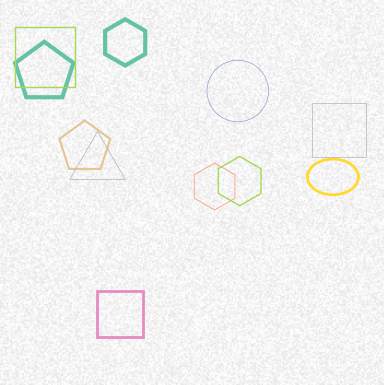[{"shape": "hexagon", "thickness": 3, "radius": 0.3, "center": [0.325, 0.89]}, {"shape": "pentagon", "thickness": 3, "radius": 0.4, "center": [0.115, 0.812]}, {"shape": "hexagon", "thickness": 0.5, "radius": 0.31, "center": [0.557, 0.516]}, {"shape": "circle", "thickness": 0.5, "radius": 0.4, "center": [0.618, 0.764]}, {"shape": "square", "thickness": 2, "radius": 0.3, "center": [0.312, 0.185]}, {"shape": "square", "thickness": 1, "radius": 0.39, "center": [0.117, 0.852]}, {"shape": "hexagon", "thickness": 1, "radius": 0.32, "center": [0.623, 0.53]}, {"shape": "oval", "thickness": 2, "radius": 0.33, "center": [0.865, 0.54]}, {"shape": "pentagon", "thickness": 1.5, "radius": 0.35, "center": [0.22, 0.618]}, {"shape": "triangle", "thickness": 0.5, "radius": 0.42, "center": [0.253, 0.576]}, {"shape": "square", "thickness": 0.5, "radius": 0.35, "center": [0.88, 0.663]}]